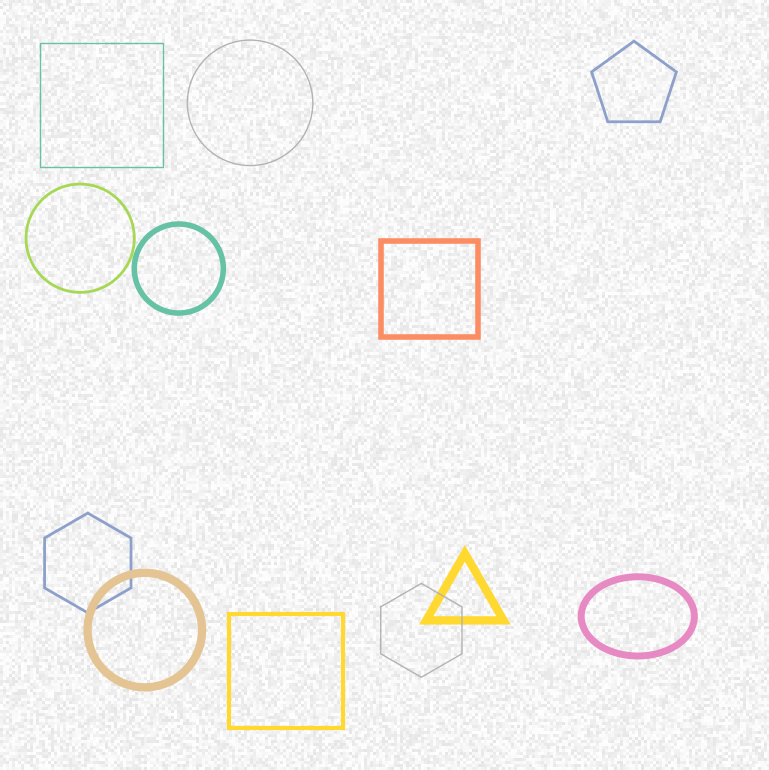[{"shape": "circle", "thickness": 2, "radius": 0.29, "center": [0.232, 0.651]}, {"shape": "square", "thickness": 0.5, "radius": 0.4, "center": [0.132, 0.864]}, {"shape": "square", "thickness": 2, "radius": 0.31, "center": [0.558, 0.625]}, {"shape": "pentagon", "thickness": 1, "radius": 0.29, "center": [0.823, 0.889]}, {"shape": "hexagon", "thickness": 1, "radius": 0.32, "center": [0.114, 0.269]}, {"shape": "oval", "thickness": 2.5, "radius": 0.37, "center": [0.828, 0.2]}, {"shape": "circle", "thickness": 1, "radius": 0.35, "center": [0.104, 0.691]}, {"shape": "square", "thickness": 1.5, "radius": 0.37, "center": [0.371, 0.128]}, {"shape": "triangle", "thickness": 3, "radius": 0.29, "center": [0.604, 0.223]}, {"shape": "circle", "thickness": 3, "radius": 0.37, "center": [0.188, 0.182]}, {"shape": "circle", "thickness": 0.5, "radius": 0.41, "center": [0.325, 0.866]}, {"shape": "hexagon", "thickness": 0.5, "radius": 0.3, "center": [0.547, 0.181]}]